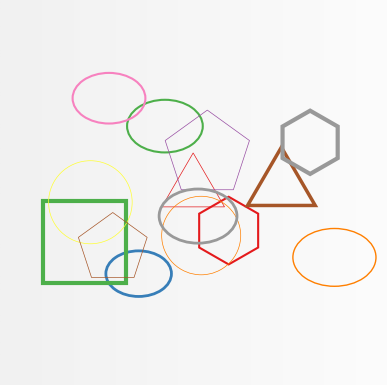[{"shape": "hexagon", "thickness": 1.5, "radius": 0.44, "center": [0.59, 0.401]}, {"shape": "triangle", "thickness": 0.5, "radius": 0.47, "center": [0.498, 0.509]}, {"shape": "oval", "thickness": 2, "radius": 0.42, "center": [0.358, 0.289]}, {"shape": "oval", "thickness": 1.5, "radius": 0.49, "center": [0.426, 0.672]}, {"shape": "square", "thickness": 3, "radius": 0.53, "center": [0.217, 0.371]}, {"shape": "pentagon", "thickness": 0.5, "radius": 0.57, "center": [0.535, 0.6]}, {"shape": "circle", "thickness": 0.5, "radius": 0.51, "center": [0.519, 0.388]}, {"shape": "oval", "thickness": 1, "radius": 0.54, "center": [0.863, 0.331]}, {"shape": "circle", "thickness": 0.5, "radius": 0.54, "center": [0.233, 0.475]}, {"shape": "pentagon", "thickness": 0.5, "radius": 0.47, "center": [0.291, 0.355]}, {"shape": "triangle", "thickness": 2.5, "radius": 0.5, "center": [0.726, 0.517]}, {"shape": "oval", "thickness": 1.5, "radius": 0.47, "center": [0.281, 0.745]}, {"shape": "oval", "thickness": 2, "radius": 0.5, "center": [0.511, 0.439]}, {"shape": "hexagon", "thickness": 3, "radius": 0.41, "center": [0.8, 0.63]}]